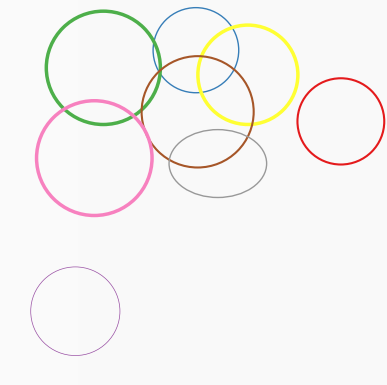[{"shape": "circle", "thickness": 1.5, "radius": 0.56, "center": [0.88, 0.685]}, {"shape": "circle", "thickness": 1, "radius": 0.55, "center": [0.506, 0.87]}, {"shape": "circle", "thickness": 2.5, "radius": 0.74, "center": [0.267, 0.824]}, {"shape": "circle", "thickness": 0.5, "radius": 0.58, "center": [0.194, 0.192]}, {"shape": "circle", "thickness": 2.5, "radius": 0.65, "center": [0.64, 0.806]}, {"shape": "circle", "thickness": 1.5, "radius": 0.72, "center": [0.51, 0.71]}, {"shape": "circle", "thickness": 2.5, "radius": 0.75, "center": [0.243, 0.589]}, {"shape": "oval", "thickness": 1, "radius": 0.63, "center": [0.562, 0.575]}]